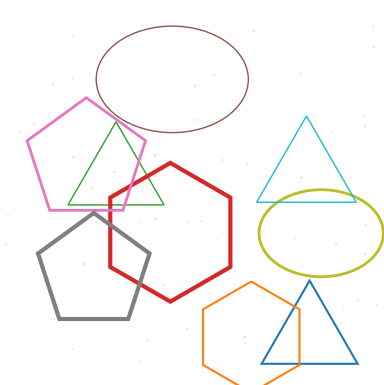[{"shape": "triangle", "thickness": 1.5, "radius": 0.72, "center": [0.804, 0.127]}, {"shape": "hexagon", "thickness": 1.5, "radius": 0.72, "center": [0.653, 0.124]}, {"shape": "triangle", "thickness": 1, "radius": 0.72, "center": [0.301, 0.54]}, {"shape": "hexagon", "thickness": 3, "radius": 0.9, "center": [0.442, 0.397]}, {"shape": "oval", "thickness": 1, "radius": 0.99, "center": [0.447, 0.794]}, {"shape": "pentagon", "thickness": 2, "radius": 0.81, "center": [0.224, 0.585]}, {"shape": "pentagon", "thickness": 3, "radius": 0.76, "center": [0.244, 0.295]}, {"shape": "oval", "thickness": 2, "radius": 0.81, "center": [0.834, 0.394]}, {"shape": "triangle", "thickness": 1, "radius": 0.75, "center": [0.796, 0.549]}]